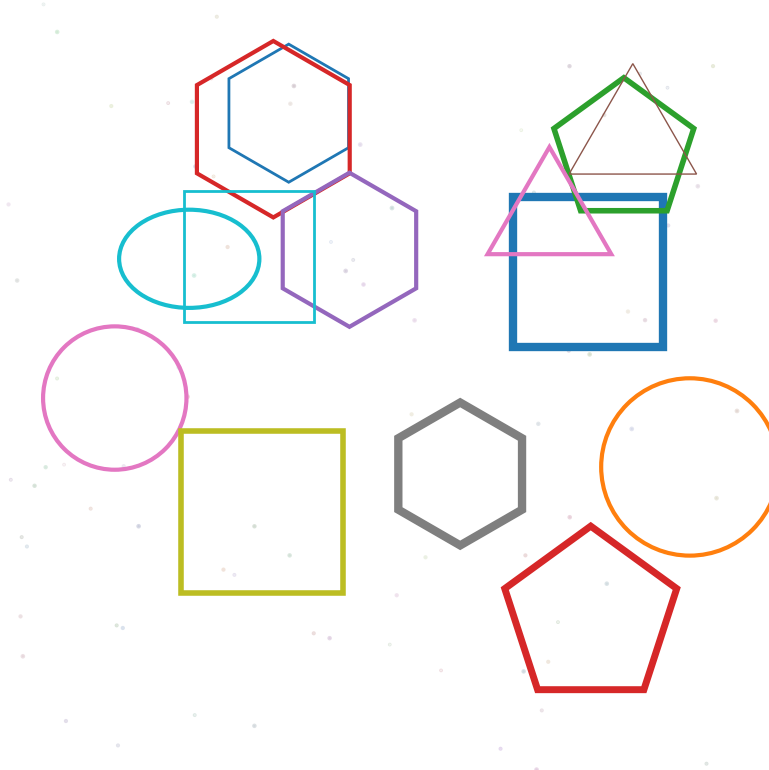[{"shape": "square", "thickness": 3, "radius": 0.48, "center": [0.764, 0.647]}, {"shape": "hexagon", "thickness": 1, "radius": 0.45, "center": [0.375, 0.853]}, {"shape": "circle", "thickness": 1.5, "radius": 0.58, "center": [0.896, 0.394]}, {"shape": "pentagon", "thickness": 2, "radius": 0.48, "center": [0.81, 0.804]}, {"shape": "hexagon", "thickness": 1.5, "radius": 0.57, "center": [0.355, 0.832]}, {"shape": "pentagon", "thickness": 2.5, "radius": 0.59, "center": [0.767, 0.199]}, {"shape": "hexagon", "thickness": 1.5, "radius": 0.5, "center": [0.454, 0.676]}, {"shape": "triangle", "thickness": 0.5, "radius": 0.48, "center": [0.822, 0.822]}, {"shape": "triangle", "thickness": 1.5, "radius": 0.46, "center": [0.714, 0.716]}, {"shape": "circle", "thickness": 1.5, "radius": 0.47, "center": [0.149, 0.483]}, {"shape": "hexagon", "thickness": 3, "radius": 0.46, "center": [0.598, 0.384]}, {"shape": "square", "thickness": 2, "radius": 0.53, "center": [0.34, 0.336]}, {"shape": "oval", "thickness": 1.5, "radius": 0.46, "center": [0.246, 0.664]}, {"shape": "square", "thickness": 1, "radius": 0.42, "center": [0.324, 0.667]}]